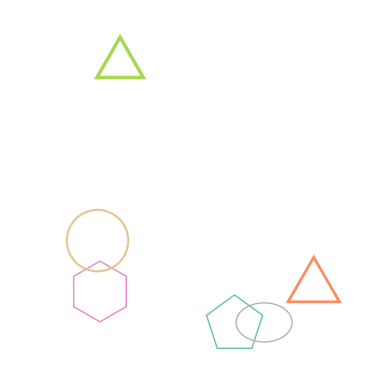[{"shape": "pentagon", "thickness": 1, "radius": 0.38, "center": [0.609, 0.157]}, {"shape": "triangle", "thickness": 2, "radius": 0.39, "center": [0.815, 0.255]}, {"shape": "hexagon", "thickness": 1, "radius": 0.39, "center": [0.26, 0.243]}, {"shape": "triangle", "thickness": 2.5, "radius": 0.35, "center": [0.312, 0.833]}, {"shape": "circle", "thickness": 1.5, "radius": 0.4, "center": [0.253, 0.375]}, {"shape": "oval", "thickness": 1, "radius": 0.36, "center": [0.686, 0.163]}]